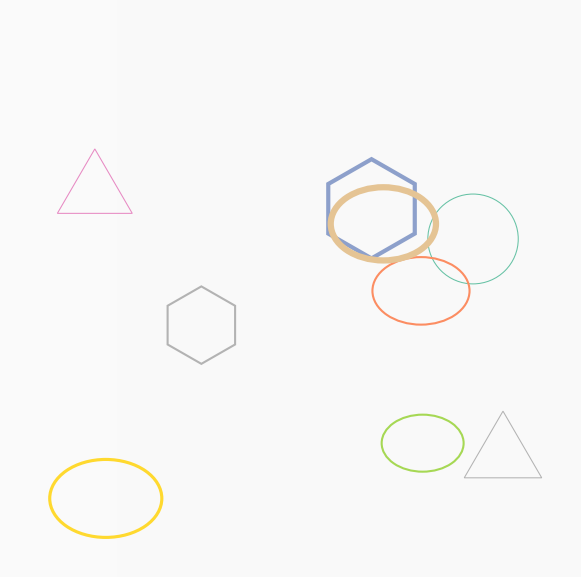[{"shape": "circle", "thickness": 0.5, "radius": 0.39, "center": [0.814, 0.585]}, {"shape": "oval", "thickness": 1, "radius": 0.42, "center": [0.724, 0.495]}, {"shape": "hexagon", "thickness": 2, "radius": 0.43, "center": [0.639, 0.638]}, {"shape": "triangle", "thickness": 0.5, "radius": 0.37, "center": [0.163, 0.667]}, {"shape": "oval", "thickness": 1, "radius": 0.35, "center": [0.727, 0.232]}, {"shape": "oval", "thickness": 1.5, "radius": 0.48, "center": [0.182, 0.136]}, {"shape": "oval", "thickness": 3, "radius": 0.45, "center": [0.66, 0.612]}, {"shape": "hexagon", "thickness": 1, "radius": 0.34, "center": [0.346, 0.436]}, {"shape": "triangle", "thickness": 0.5, "radius": 0.38, "center": [0.865, 0.21]}]